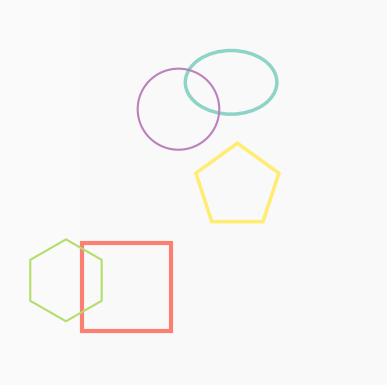[{"shape": "oval", "thickness": 2.5, "radius": 0.59, "center": [0.596, 0.786]}, {"shape": "square", "thickness": 3, "radius": 0.57, "center": [0.327, 0.254]}, {"shape": "hexagon", "thickness": 1.5, "radius": 0.53, "center": [0.17, 0.272]}, {"shape": "circle", "thickness": 1.5, "radius": 0.53, "center": [0.461, 0.716]}, {"shape": "pentagon", "thickness": 2.5, "radius": 0.56, "center": [0.613, 0.515]}]